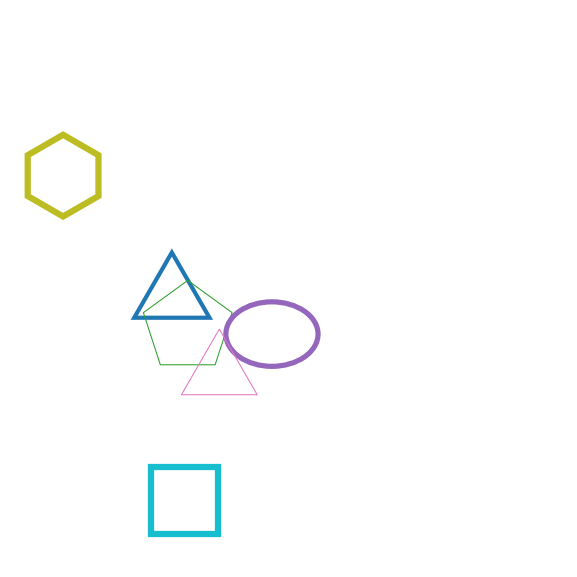[{"shape": "triangle", "thickness": 2, "radius": 0.38, "center": [0.298, 0.487]}, {"shape": "pentagon", "thickness": 0.5, "radius": 0.4, "center": [0.325, 0.433]}, {"shape": "oval", "thickness": 2.5, "radius": 0.4, "center": [0.471, 0.421]}, {"shape": "triangle", "thickness": 0.5, "radius": 0.38, "center": [0.38, 0.354]}, {"shape": "hexagon", "thickness": 3, "radius": 0.35, "center": [0.109, 0.695]}, {"shape": "square", "thickness": 3, "radius": 0.29, "center": [0.32, 0.132]}]